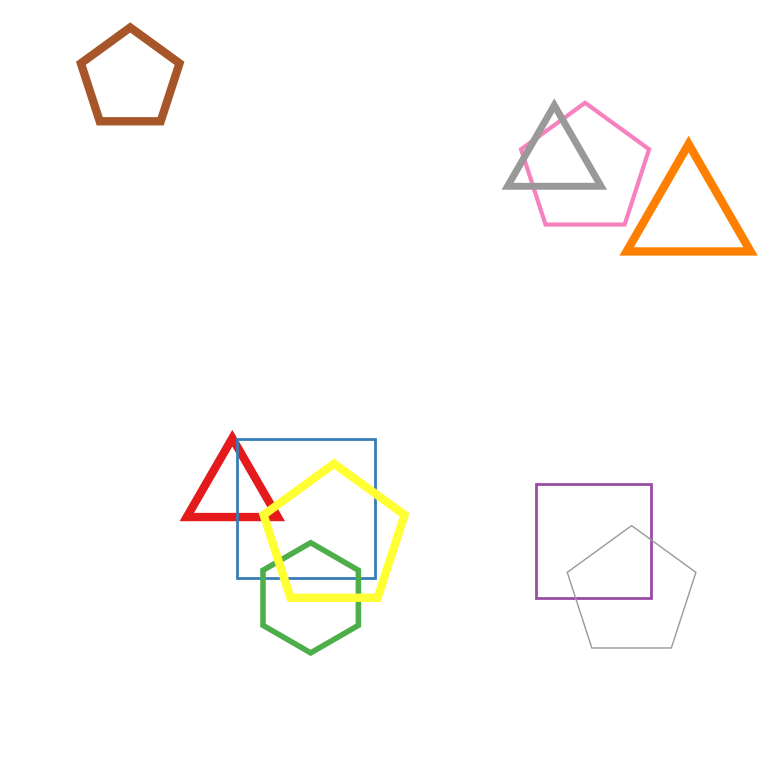[{"shape": "triangle", "thickness": 3, "radius": 0.34, "center": [0.302, 0.363]}, {"shape": "square", "thickness": 1, "radius": 0.45, "center": [0.397, 0.34]}, {"shape": "hexagon", "thickness": 2, "radius": 0.36, "center": [0.404, 0.224]}, {"shape": "square", "thickness": 1, "radius": 0.37, "center": [0.771, 0.297]}, {"shape": "triangle", "thickness": 3, "radius": 0.46, "center": [0.894, 0.72]}, {"shape": "pentagon", "thickness": 3, "radius": 0.48, "center": [0.434, 0.302]}, {"shape": "pentagon", "thickness": 3, "radius": 0.34, "center": [0.169, 0.897]}, {"shape": "pentagon", "thickness": 1.5, "radius": 0.44, "center": [0.76, 0.779]}, {"shape": "triangle", "thickness": 2.5, "radius": 0.35, "center": [0.72, 0.793]}, {"shape": "pentagon", "thickness": 0.5, "radius": 0.44, "center": [0.82, 0.23]}]